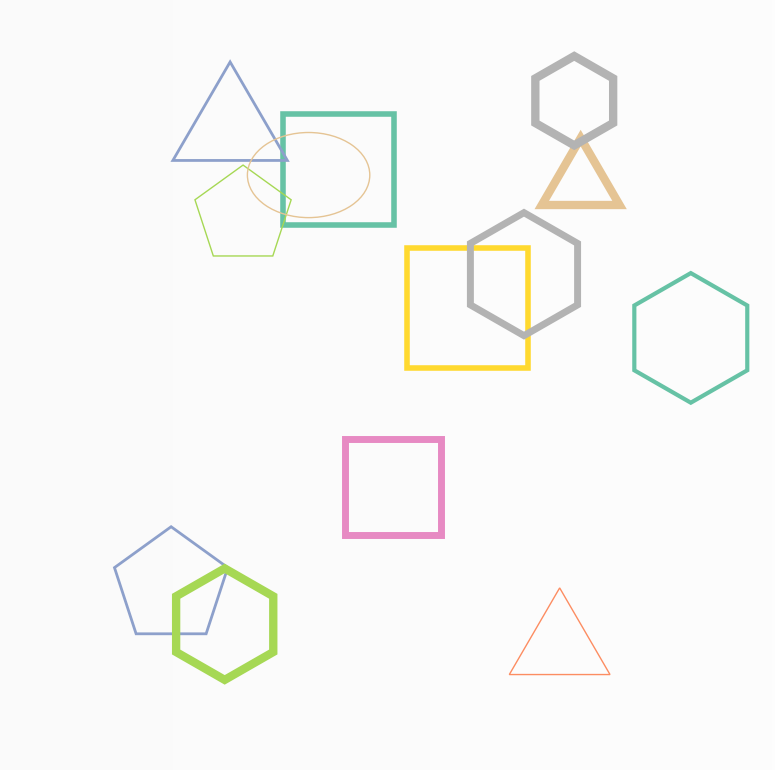[{"shape": "square", "thickness": 2, "radius": 0.36, "center": [0.437, 0.78]}, {"shape": "hexagon", "thickness": 1.5, "radius": 0.42, "center": [0.891, 0.561]}, {"shape": "triangle", "thickness": 0.5, "radius": 0.38, "center": [0.722, 0.161]}, {"shape": "pentagon", "thickness": 1, "radius": 0.38, "center": [0.221, 0.239]}, {"shape": "triangle", "thickness": 1, "radius": 0.43, "center": [0.297, 0.834]}, {"shape": "square", "thickness": 2.5, "radius": 0.31, "center": [0.507, 0.368]}, {"shape": "pentagon", "thickness": 0.5, "radius": 0.33, "center": [0.314, 0.72]}, {"shape": "hexagon", "thickness": 3, "radius": 0.36, "center": [0.29, 0.189]}, {"shape": "square", "thickness": 2, "radius": 0.39, "center": [0.603, 0.6]}, {"shape": "oval", "thickness": 0.5, "radius": 0.39, "center": [0.398, 0.773]}, {"shape": "triangle", "thickness": 3, "radius": 0.29, "center": [0.749, 0.763]}, {"shape": "hexagon", "thickness": 2.5, "radius": 0.4, "center": [0.676, 0.644]}, {"shape": "hexagon", "thickness": 3, "radius": 0.29, "center": [0.741, 0.869]}]